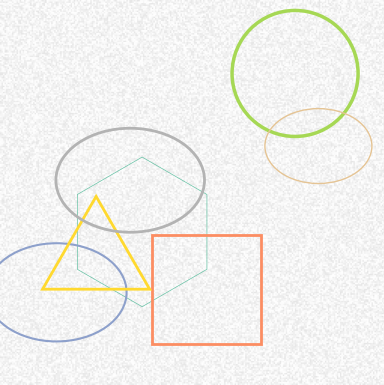[{"shape": "hexagon", "thickness": 0.5, "radius": 0.97, "center": [0.369, 0.398]}, {"shape": "square", "thickness": 2, "radius": 0.71, "center": [0.537, 0.248]}, {"shape": "oval", "thickness": 1.5, "radius": 0.91, "center": [0.147, 0.241]}, {"shape": "circle", "thickness": 2.5, "radius": 0.82, "center": [0.766, 0.809]}, {"shape": "triangle", "thickness": 2, "radius": 0.8, "center": [0.25, 0.329]}, {"shape": "oval", "thickness": 1, "radius": 0.69, "center": [0.827, 0.621]}, {"shape": "oval", "thickness": 2, "radius": 0.96, "center": [0.338, 0.532]}]